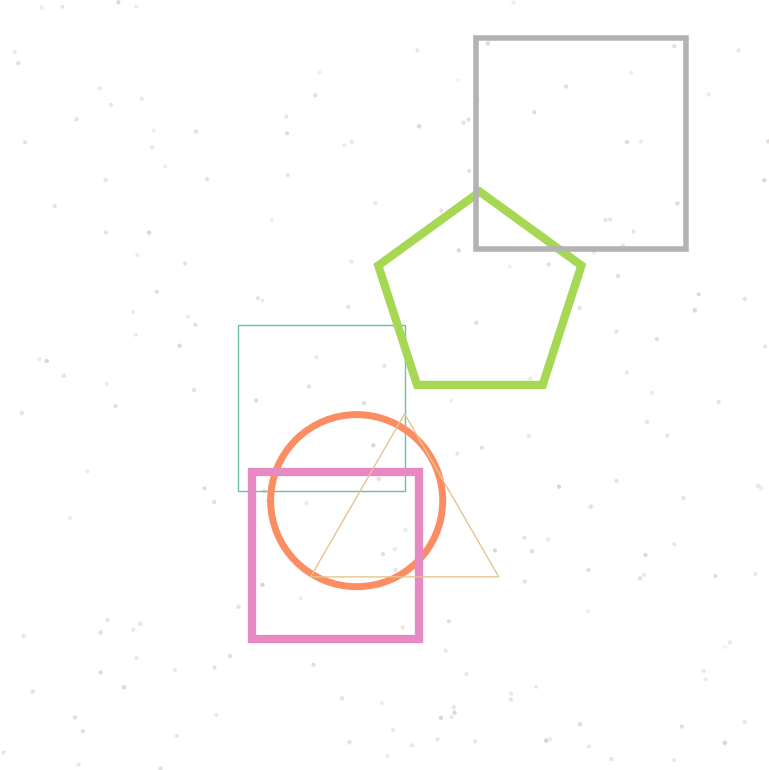[{"shape": "square", "thickness": 0.5, "radius": 0.54, "center": [0.417, 0.47]}, {"shape": "circle", "thickness": 2.5, "radius": 0.56, "center": [0.463, 0.35]}, {"shape": "square", "thickness": 3, "radius": 0.54, "center": [0.436, 0.278]}, {"shape": "pentagon", "thickness": 3, "radius": 0.69, "center": [0.623, 0.612]}, {"shape": "triangle", "thickness": 0.5, "radius": 0.71, "center": [0.526, 0.321]}, {"shape": "square", "thickness": 2, "radius": 0.68, "center": [0.755, 0.814]}]